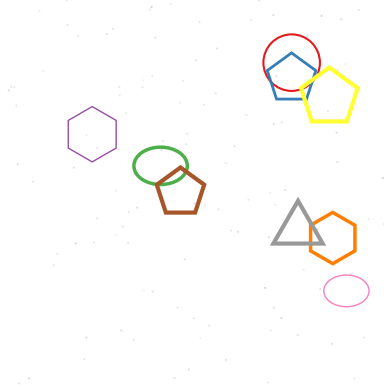[{"shape": "circle", "thickness": 1.5, "radius": 0.37, "center": [0.758, 0.837]}, {"shape": "pentagon", "thickness": 2, "radius": 0.33, "center": [0.757, 0.796]}, {"shape": "oval", "thickness": 2.5, "radius": 0.35, "center": [0.417, 0.569]}, {"shape": "hexagon", "thickness": 1, "radius": 0.36, "center": [0.239, 0.651]}, {"shape": "hexagon", "thickness": 2.5, "radius": 0.33, "center": [0.864, 0.382]}, {"shape": "pentagon", "thickness": 3, "radius": 0.39, "center": [0.855, 0.747]}, {"shape": "pentagon", "thickness": 3, "radius": 0.32, "center": [0.469, 0.5]}, {"shape": "oval", "thickness": 1, "radius": 0.29, "center": [0.9, 0.244]}, {"shape": "triangle", "thickness": 3, "radius": 0.37, "center": [0.774, 0.404]}]